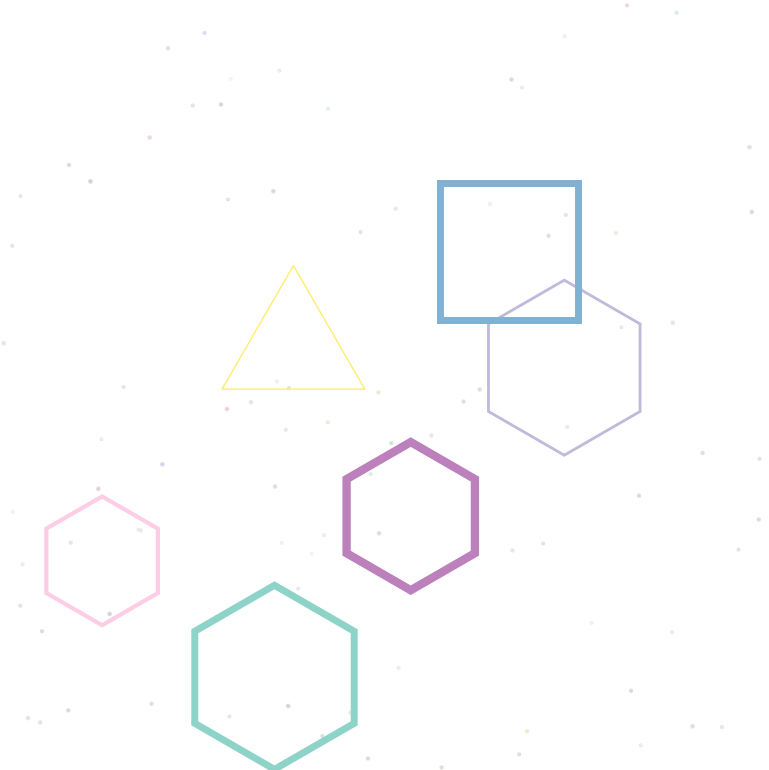[{"shape": "hexagon", "thickness": 2.5, "radius": 0.6, "center": [0.356, 0.12]}, {"shape": "hexagon", "thickness": 1, "radius": 0.57, "center": [0.733, 0.522]}, {"shape": "square", "thickness": 2.5, "radius": 0.45, "center": [0.661, 0.673]}, {"shape": "hexagon", "thickness": 1.5, "radius": 0.42, "center": [0.133, 0.272]}, {"shape": "hexagon", "thickness": 3, "radius": 0.48, "center": [0.533, 0.33]}, {"shape": "triangle", "thickness": 0.5, "radius": 0.54, "center": [0.381, 0.548]}]